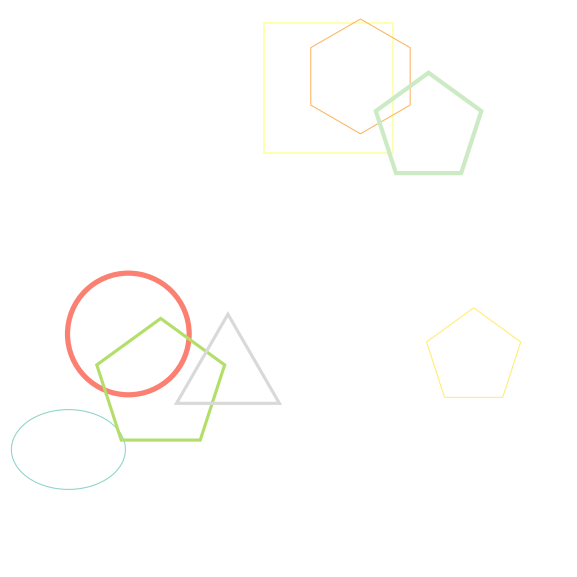[{"shape": "oval", "thickness": 0.5, "radius": 0.49, "center": [0.118, 0.221]}, {"shape": "square", "thickness": 1, "radius": 0.56, "center": [0.568, 0.847]}, {"shape": "circle", "thickness": 2.5, "radius": 0.53, "center": [0.222, 0.421]}, {"shape": "hexagon", "thickness": 0.5, "radius": 0.5, "center": [0.624, 0.867]}, {"shape": "pentagon", "thickness": 1.5, "radius": 0.58, "center": [0.278, 0.331]}, {"shape": "triangle", "thickness": 1.5, "radius": 0.51, "center": [0.395, 0.352]}, {"shape": "pentagon", "thickness": 2, "radius": 0.48, "center": [0.742, 0.777]}, {"shape": "pentagon", "thickness": 0.5, "radius": 0.43, "center": [0.82, 0.38]}]